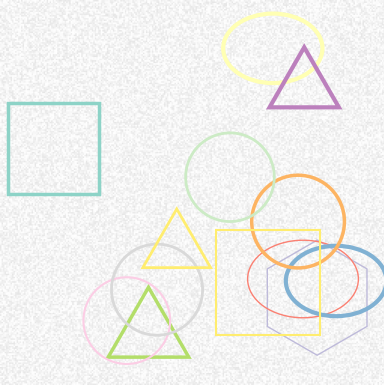[{"shape": "square", "thickness": 2.5, "radius": 0.59, "center": [0.138, 0.614]}, {"shape": "oval", "thickness": 3, "radius": 0.64, "center": [0.709, 0.874]}, {"shape": "hexagon", "thickness": 1, "radius": 0.75, "center": [0.824, 0.227]}, {"shape": "oval", "thickness": 1, "radius": 0.72, "center": [0.787, 0.275]}, {"shape": "oval", "thickness": 3, "radius": 0.65, "center": [0.873, 0.27]}, {"shape": "circle", "thickness": 2.5, "radius": 0.6, "center": [0.774, 0.424]}, {"shape": "triangle", "thickness": 2.5, "radius": 0.6, "center": [0.386, 0.133]}, {"shape": "circle", "thickness": 1.5, "radius": 0.56, "center": [0.329, 0.167]}, {"shape": "circle", "thickness": 2, "radius": 0.59, "center": [0.408, 0.248]}, {"shape": "triangle", "thickness": 3, "radius": 0.52, "center": [0.79, 0.773]}, {"shape": "circle", "thickness": 2, "radius": 0.58, "center": [0.597, 0.54]}, {"shape": "square", "thickness": 1.5, "radius": 0.68, "center": [0.697, 0.266]}, {"shape": "triangle", "thickness": 2, "radius": 0.51, "center": [0.459, 0.356]}]